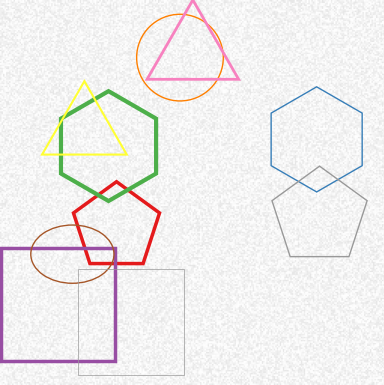[{"shape": "pentagon", "thickness": 2.5, "radius": 0.59, "center": [0.303, 0.411]}, {"shape": "hexagon", "thickness": 1, "radius": 0.68, "center": [0.822, 0.638]}, {"shape": "hexagon", "thickness": 3, "radius": 0.71, "center": [0.282, 0.621]}, {"shape": "square", "thickness": 2.5, "radius": 0.74, "center": [0.15, 0.208]}, {"shape": "circle", "thickness": 1, "radius": 0.56, "center": [0.467, 0.85]}, {"shape": "triangle", "thickness": 1.5, "radius": 0.64, "center": [0.219, 0.662]}, {"shape": "oval", "thickness": 1, "radius": 0.54, "center": [0.188, 0.34]}, {"shape": "triangle", "thickness": 2, "radius": 0.69, "center": [0.501, 0.863]}, {"shape": "square", "thickness": 0.5, "radius": 0.69, "center": [0.34, 0.164]}, {"shape": "pentagon", "thickness": 1, "radius": 0.65, "center": [0.83, 0.439]}]